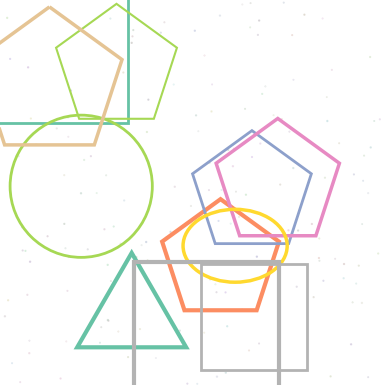[{"shape": "triangle", "thickness": 3, "radius": 0.82, "center": [0.342, 0.18]}, {"shape": "square", "thickness": 2, "radius": 0.85, "center": [0.162, 0.85]}, {"shape": "pentagon", "thickness": 3, "radius": 0.8, "center": [0.573, 0.323]}, {"shape": "pentagon", "thickness": 2, "radius": 0.81, "center": [0.654, 0.498]}, {"shape": "pentagon", "thickness": 2.5, "radius": 0.84, "center": [0.721, 0.524]}, {"shape": "circle", "thickness": 2, "radius": 0.92, "center": [0.211, 0.516]}, {"shape": "pentagon", "thickness": 1.5, "radius": 0.83, "center": [0.303, 0.825]}, {"shape": "oval", "thickness": 2.5, "radius": 0.68, "center": [0.611, 0.362]}, {"shape": "pentagon", "thickness": 2.5, "radius": 0.99, "center": [0.128, 0.784]}, {"shape": "square", "thickness": 2, "radius": 0.69, "center": [0.661, 0.176]}, {"shape": "square", "thickness": 3, "radius": 0.94, "center": [0.537, 0.131]}]